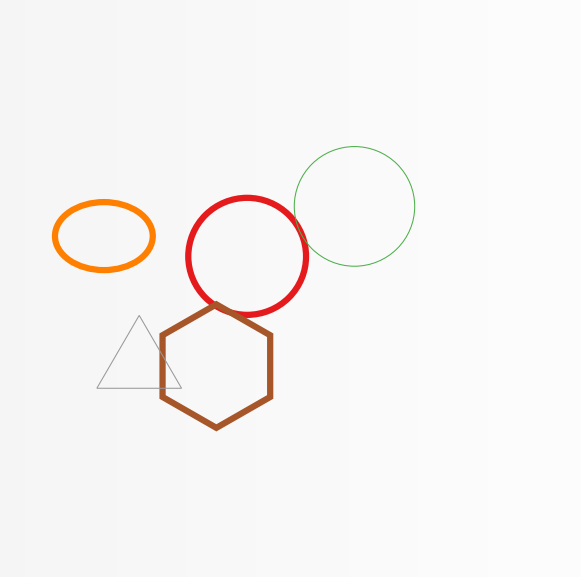[{"shape": "circle", "thickness": 3, "radius": 0.51, "center": [0.425, 0.555]}, {"shape": "circle", "thickness": 0.5, "radius": 0.52, "center": [0.61, 0.642]}, {"shape": "oval", "thickness": 3, "radius": 0.42, "center": [0.179, 0.59]}, {"shape": "hexagon", "thickness": 3, "radius": 0.53, "center": [0.372, 0.365]}, {"shape": "triangle", "thickness": 0.5, "radius": 0.42, "center": [0.239, 0.369]}]